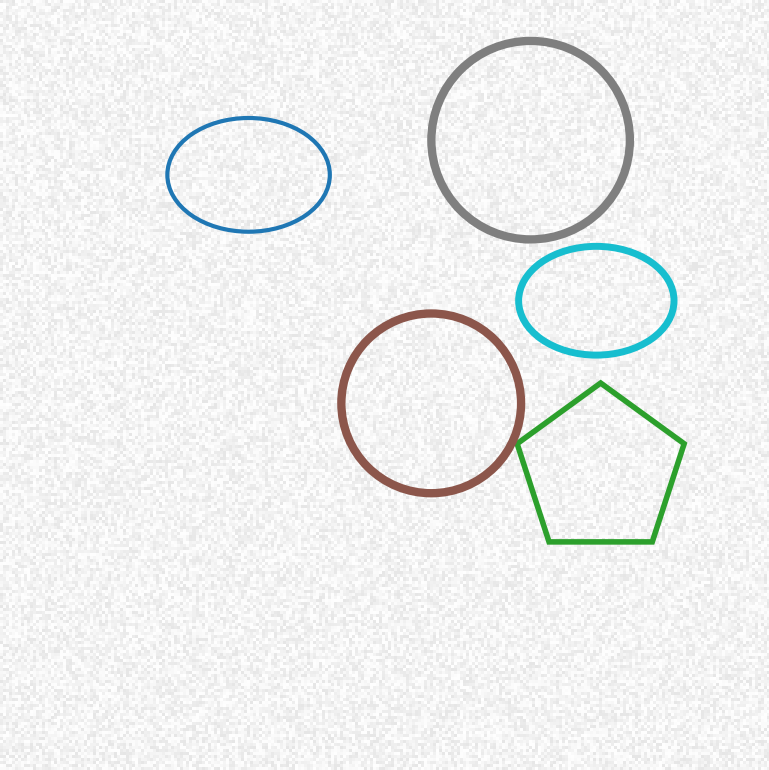[{"shape": "oval", "thickness": 1.5, "radius": 0.53, "center": [0.323, 0.773]}, {"shape": "pentagon", "thickness": 2, "radius": 0.57, "center": [0.78, 0.389]}, {"shape": "circle", "thickness": 3, "radius": 0.58, "center": [0.56, 0.476]}, {"shape": "circle", "thickness": 3, "radius": 0.64, "center": [0.689, 0.818]}, {"shape": "oval", "thickness": 2.5, "radius": 0.5, "center": [0.774, 0.609]}]